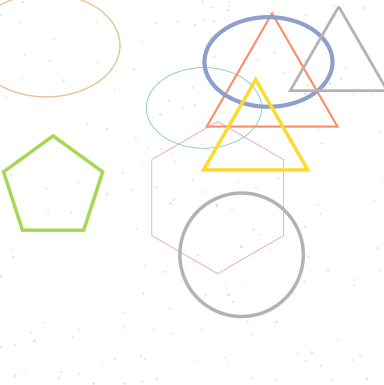[{"shape": "oval", "thickness": 0.5, "radius": 0.75, "center": [0.53, 0.72]}, {"shape": "triangle", "thickness": 1.5, "radius": 0.98, "center": [0.707, 0.769]}, {"shape": "oval", "thickness": 3, "radius": 0.83, "center": [0.697, 0.839]}, {"shape": "hexagon", "thickness": 0.5, "radius": 0.99, "center": [0.565, 0.487]}, {"shape": "pentagon", "thickness": 2.5, "radius": 0.68, "center": [0.138, 0.512]}, {"shape": "triangle", "thickness": 2.5, "radius": 0.78, "center": [0.664, 0.637]}, {"shape": "oval", "thickness": 1, "radius": 0.96, "center": [0.12, 0.882]}, {"shape": "circle", "thickness": 2.5, "radius": 0.8, "center": [0.627, 0.338]}, {"shape": "triangle", "thickness": 2, "radius": 0.73, "center": [0.88, 0.837]}]